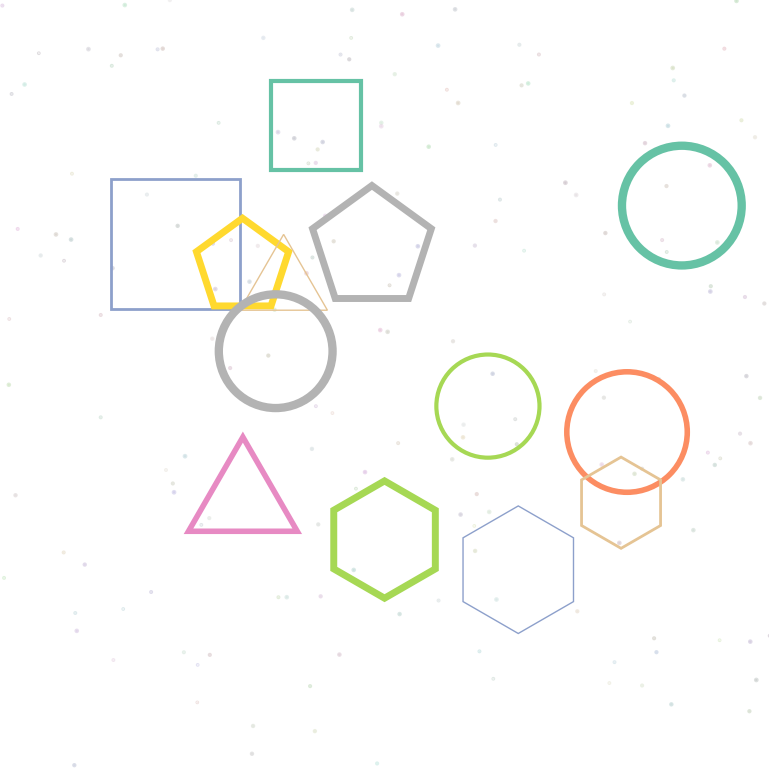[{"shape": "circle", "thickness": 3, "radius": 0.39, "center": [0.886, 0.733]}, {"shape": "square", "thickness": 1.5, "radius": 0.29, "center": [0.41, 0.837]}, {"shape": "circle", "thickness": 2, "radius": 0.39, "center": [0.814, 0.439]}, {"shape": "square", "thickness": 1, "radius": 0.42, "center": [0.228, 0.683]}, {"shape": "hexagon", "thickness": 0.5, "radius": 0.41, "center": [0.673, 0.26]}, {"shape": "triangle", "thickness": 2, "radius": 0.41, "center": [0.315, 0.351]}, {"shape": "circle", "thickness": 1.5, "radius": 0.33, "center": [0.634, 0.473]}, {"shape": "hexagon", "thickness": 2.5, "radius": 0.38, "center": [0.499, 0.299]}, {"shape": "pentagon", "thickness": 2.5, "radius": 0.31, "center": [0.315, 0.654]}, {"shape": "hexagon", "thickness": 1, "radius": 0.3, "center": [0.807, 0.347]}, {"shape": "triangle", "thickness": 0.5, "radius": 0.33, "center": [0.368, 0.63]}, {"shape": "pentagon", "thickness": 2.5, "radius": 0.41, "center": [0.483, 0.678]}, {"shape": "circle", "thickness": 3, "radius": 0.37, "center": [0.358, 0.544]}]